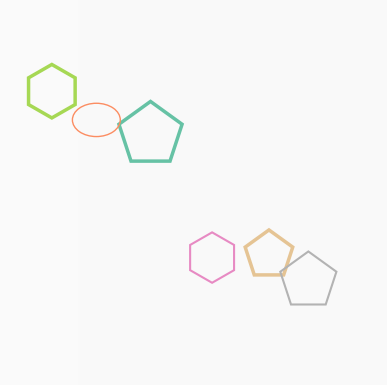[{"shape": "pentagon", "thickness": 2.5, "radius": 0.43, "center": [0.388, 0.651]}, {"shape": "oval", "thickness": 1, "radius": 0.31, "center": [0.249, 0.689]}, {"shape": "hexagon", "thickness": 1.5, "radius": 0.33, "center": [0.547, 0.331]}, {"shape": "hexagon", "thickness": 2.5, "radius": 0.35, "center": [0.134, 0.763]}, {"shape": "pentagon", "thickness": 2.5, "radius": 0.32, "center": [0.694, 0.338]}, {"shape": "pentagon", "thickness": 1.5, "radius": 0.38, "center": [0.796, 0.271]}]